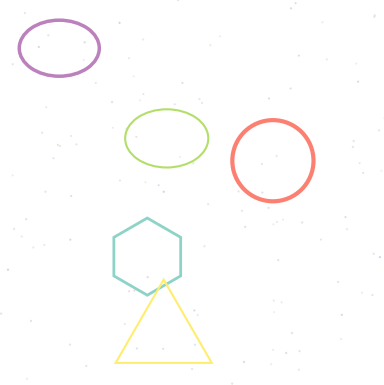[{"shape": "hexagon", "thickness": 2, "radius": 0.5, "center": [0.383, 0.333]}, {"shape": "circle", "thickness": 3, "radius": 0.53, "center": [0.709, 0.583]}, {"shape": "oval", "thickness": 1.5, "radius": 0.54, "center": [0.433, 0.641]}, {"shape": "oval", "thickness": 2.5, "radius": 0.52, "center": [0.154, 0.875]}, {"shape": "triangle", "thickness": 1.5, "radius": 0.72, "center": [0.425, 0.13]}]